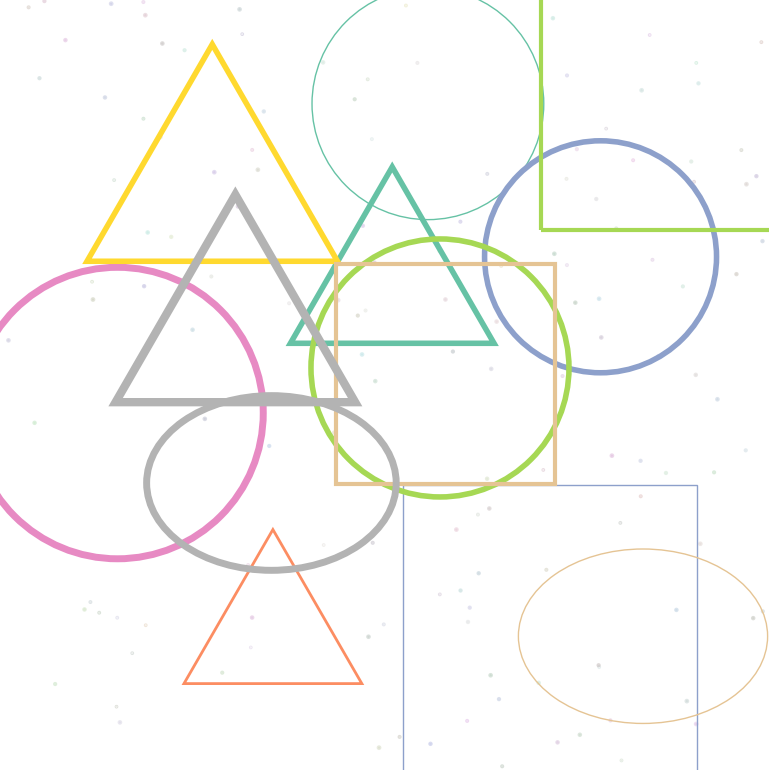[{"shape": "circle", "thickness": 0.5, "radius": 0.75, "center": [0.556, 0.865]}, {"shape": "triangle", "thickness": 2, "radius": 0.76, "center": [0.509, 0.63]}, {"shape": "triangle", "thickness": 1, "radius": 0.67, "center": [0.354, 0.179]}, {"shape": "square", "thickness": 0.5, "radius": 0.95, "center": [0.715, 0.18]}, {"shape": "circle", "thickness": 2, "radius": 0.75, "center": [0.78, 0.667]}, {"shape": "circle", "thickness": 2.5, "radius": 0.95, "center": [0.153, 0.464]}, {"shape": "square", "thickness": 1.5, "radius": 0.75, "center": [0.852, 0.852]}, {"shape": "circle", "thickness": 2, "radius": 0.84, "center": [0.571, 0.522]}, {"shape": "triangle", "thickness": 2, "radius": 0.94, "center": [0.276, 0.755]}, {"shape": "oval", "thickness": 0.5, "radius": 0.81, "center": [0.835, 0.174]}, {"shape": "square", "thickness": 1.5, "radius": 0.71, "center": [0.579, 0.514]}, {"shape": "triangle", "thickness": 3, "radius": 0.9, "center": [0.306, 0.567]}, {"shape": "oval", "thickness": 2.5, "radius": 0.81, "center": [0.352, 0.373]}]